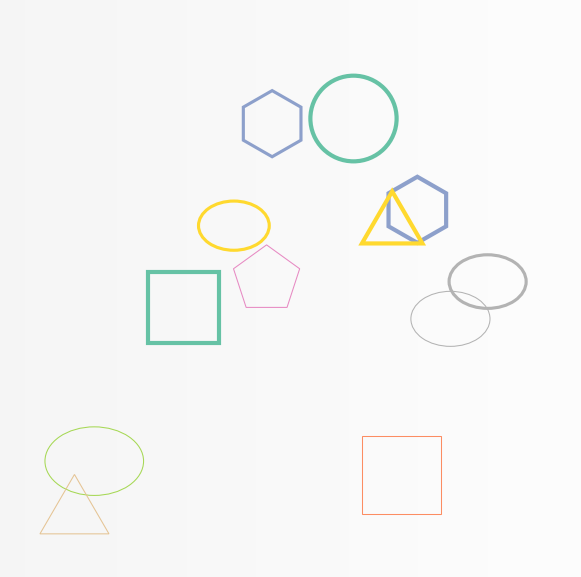[{"shape": "circle", "thickness": 2, "radius": 0.37, "center": [0.608, 0.794]}, {"shape": "square", "thickness": 2, "radius": 0.31, "center": [0.316, 0.467]}, {"shape": "square", "thickness": 0.5, "radius": 0.34, "center": [0.691, 0.176]}, {"shape": "hexagon", "thickness": 2, "radius": 0.29, "center": [0.718, 0.636]}, {"shape": "hexagon", "thickness": 1.5, "radius": 0.29, "center": [0.468, 0.785]}, {"shape": "pentagon", "thickness": 0.5, "radius": 0.3, "center": [0.459, 0.515]}, {"shape": "oval", "thickness": 0.5, "radius": 0.42, "center": [0.162, 0.201]}, {"shape": "oval", "thickness": 1.5, "radius": 0.3, "center": [0.402, 0.608]}, {"shape": "triangle", "thickness": 2, "radius": 0.3, "center": [0.675, 0.608]}, {"shape": "triangle", "thickness": 0.5, "radius": 0.34, "center": [0.128, 0.109]}, {"shape": "oval", "thickness": 1.5, "radius": 0.33, "center": [0.839, 0.512]}, {"shape": "oval", "thickness": 0.5, "radius": 0.34, "center": [0.775, 0.447]}]